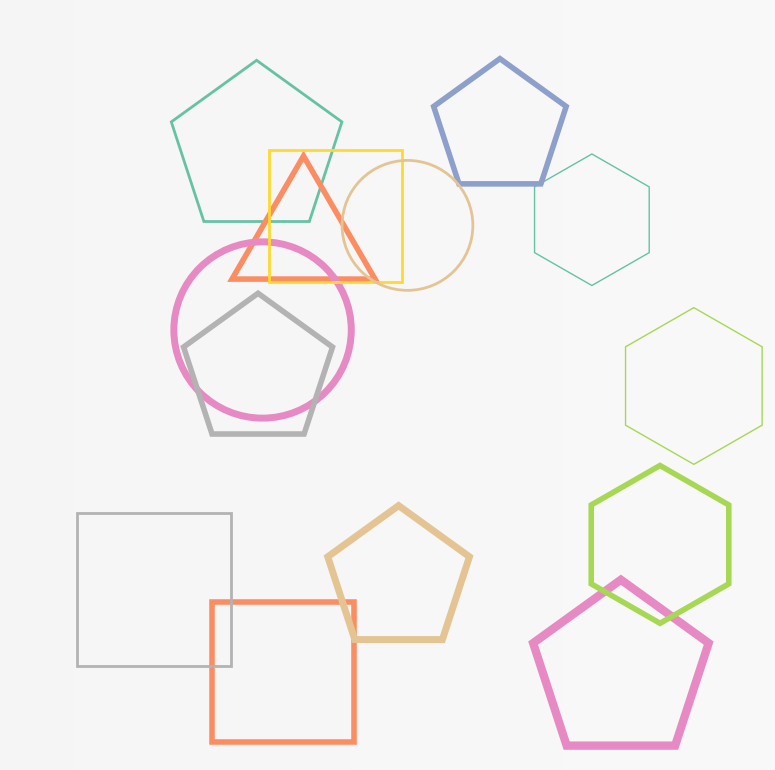[{"shape": "pentagon", "thickness": 1, "radius": 0.58, "center": [0.331, 0.806]}, {"shape": "hexagon", "thickness": 0.5, "radius": 0.43, "center": [0.764, 0.715]}, {"shape": "triangle", "thickness": 2, "radius": 0.53, "center": [0.392, 0.691]}, {"shape": "square", "thickness": 2, "radius": 0.46, "center": [0.365, 0.128]}, {"shape": "pentagon", "thickness": 2, "radius": 0.45, "center": [0.645, 0.834]}, {"shape": "circle", "thickness": 2.5, "radius": 0.57, "center": [0.339, 0.571]}, {"shape": "pentagon", "thickness": 3, "radius": 0.6, "center": [0.801, 0.128]}, {"shape": "hexagon", "thickness": 0.5, "radius": 0.51, "center": [0.895, 0.499]}, {"shape": "hexagon", "thickness": 2, "radius": 0.51, "center": [0.852, 0.293]}, {"shape": "square", "thickness": 1, "radius": 0.43, "center": [0.433, 0.719]}, {"shape": "circle", "thickness": 1, "radius": 0.42, "center": [0.526, 0.707]}, {"shape": "pentagon", "thickness": 2.5, "radius": 0.48, "center": [0.514, 0.247]}, {"shape": "pentagon", "thickness": 2, "radius": 0.51, "center": [0.333, 0.518]}, {"shape": "square", "thickness": 1, "radius": 0.5, "center": [0.199, 0.234]}]